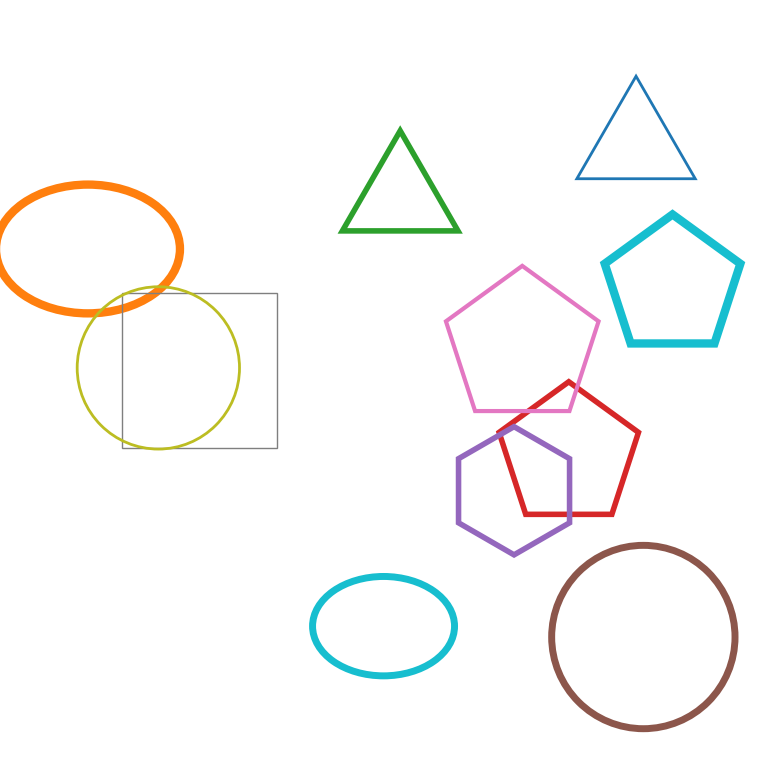[{"shape": "triangle", "thickness": 1, "radius": 0.44, "center": [0.826, 0.812]}, {"shape": "oval", "thickness": 3, "radius": 0.6, "center": [0.114, 0.677]}, {"shape": "triangle", "thickness": 2, "radius": 0.43, "center": [0.52, 0.743]}, {"shape": "pentagon", "thickness": 2, "radius": 0.48, "center": [0.739, 0.409]}, {"shape": "hexagon", "thickness": 2, "radius": 0.42, "center": [0.668, 0.363]}, {"shape": "circle", "thickness": 2.5, "radius": 0.6, "center": [0.836, 0.173]}, {"shape": "pentagon", "thickness": 1.5, "radius": 0.52, "center": [0.678, 0.55]}, {"shape": "square", "thickness": 0.5, "radius": 0.5, "center": [0.259, 0.519]}, {"shape": "circle", "thickness": 1, "radius": 0.53, "center": [0.206, 0.522]}, {"shape": "pentagon", "thickness": 3, "radius": 0.46, "center": [0.873, 0.629]}, {"shape": "oval", "thickness": 2.5, "radius": 0.46, "center": [0.498, 0.187]}]